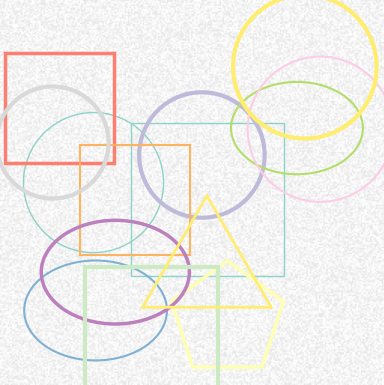[{"shape": "square", "thickness": 1, "radius": 0.99, "center": [0.538, 0.481]}, {"shape": "circle", "thickness": 1, "radius": 0.91, "center": [0.243, 0.526]}, {"shape": "pentagon", "thickness": 2.5, "radius": 0.76, "center": [0.591, 0.17]}, {"shape": "circle", "thickness": 3, "radius": 0.81, "center": [0.524, 0.597]}, {"shape": "square", "thickness": 2.5, "radius": 0.71, "center": [0.155, 0.719]}, {"shape": "oval", "thickness": 1.5, "radius": 0.93, "center": [0.248, 0.194]}, {"shape": "square", "thickness": 1.5, "radius": 0.71, "center": [0.351, 0.48]}, {"shape": "oval", "thickness": 1.5, "radius": 0.86, "center": [0.771, 0.667]}, {"shape": "circle", "thickness": 1.5, "radius": 0.94, "center": [0.832, 0.664]}, {"shape": "circle", "thickness": 3, "radius": 0.73, "center": [0.137, 0.63]}, {"shape": "oval", "thickness": 2.5, "radius": 0.96, "center": [0.3, 0.293]}, {"shape": "square", "thickness": 3, "radius": 0.87, "center": [0.393, 0.135]}, {"shape": "circle", "thickness": 3, "radius": 0.93, "center": [0.792, 0.827]}, {"shape": "triangle", "thickness": 2, "radius": 0.96, "center": [0.537, 0.298]}]